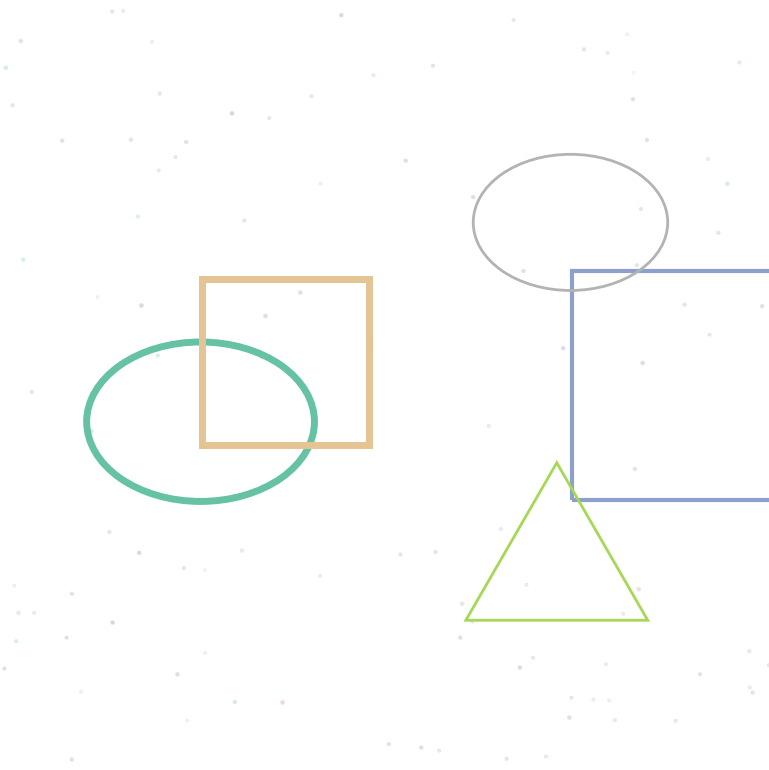[{"shape": "oval", "thickness": 2.5, "radius": 0.74, "center": [0.26, 0.452]}, {"shape": "square", "thickness": 1.5, "radius": 0.74, "center": [0.892, 0.5]}, {"shape": "triangle", "thickness": 1, "radius": 0.68, "center": [0.723, 0.263]}, {"shape": "square", "thickness": 2.5, "radius": 0.54, "center": [0.371, 0.53]}, {"shape": "oval", "thickness": 1, "radius": 0.63, "center": [0.741, 0.711]}]